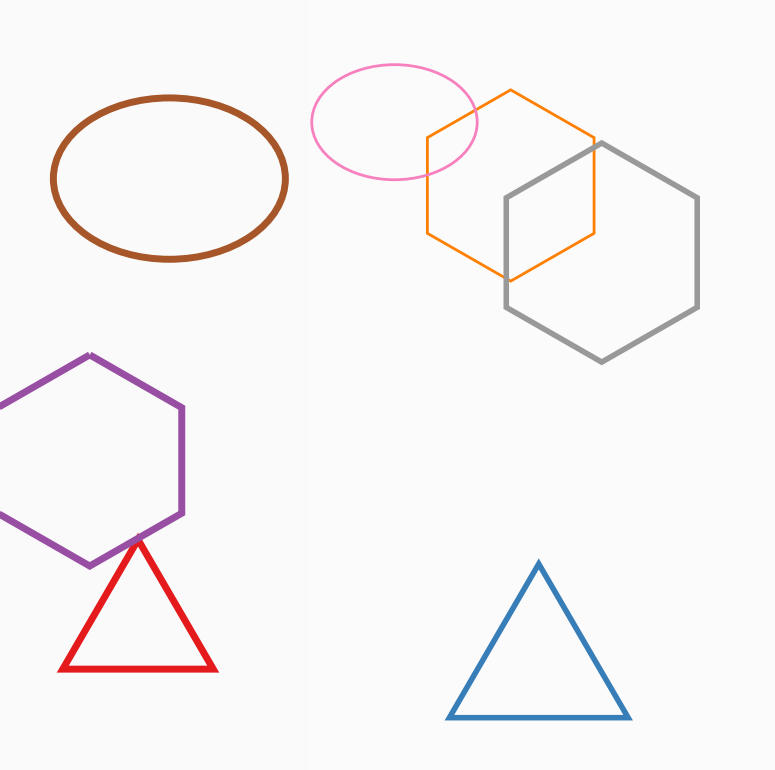[{"shape": "triangle", "thickness": 2.5, "radius": 0.56, "center": [0.178, 0.187]}, {"shape": "triangle", "thickness": 2, "radius": 0.67, "center": [0.695, 0.135]}, {"shape": "hexagon", "thickness": 2.5, "radius": 0.69, "center": [0.116, 0.402]}, {"shape": "hexagon", "thickness": 1, "radius": 0.62, "center": [0.659, 0.759]}, {"shape": "oval", "thickness": 2.5, "radius": 0.75, "center": [0.219, 0.768]}, {"shape": "oval", "thickness": 1, "radius": 0.53, "center": [0.509, 0.841]}, {"shape": "hexagon", "thickness": 2, "radius": 0.71, "center": [0.776, 0.672]}]